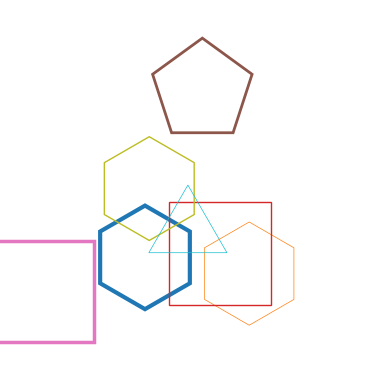[{"shape": "hexagon", "thickness": 3, "radius": 0.67, "center": [0.377, 0.331]}, {"shape": "hexagon", "thickness": 0.5, "radius": 0.67, "center": [0.647, 0.289]}, {"shape": "square", "thickness": 1, "radius": 0.66, "center": [0.572, 0.341]}, {"shape": "pentagon", "thickness": 2, "radius": 0.68, "center": [0.526, 0.765]}, {"shape": "square", "thickness": 2.5, "radius": 0.66, "center": [0.112, 0.243]}, {"shape": "hexagon", "thickness": 1, "radius": 0.67, "center": [0.388, 0.51]}, {"shape": "triangle", "thickness": 0.5, "radius": 0.59, "center": [0.488, 0.402]}]